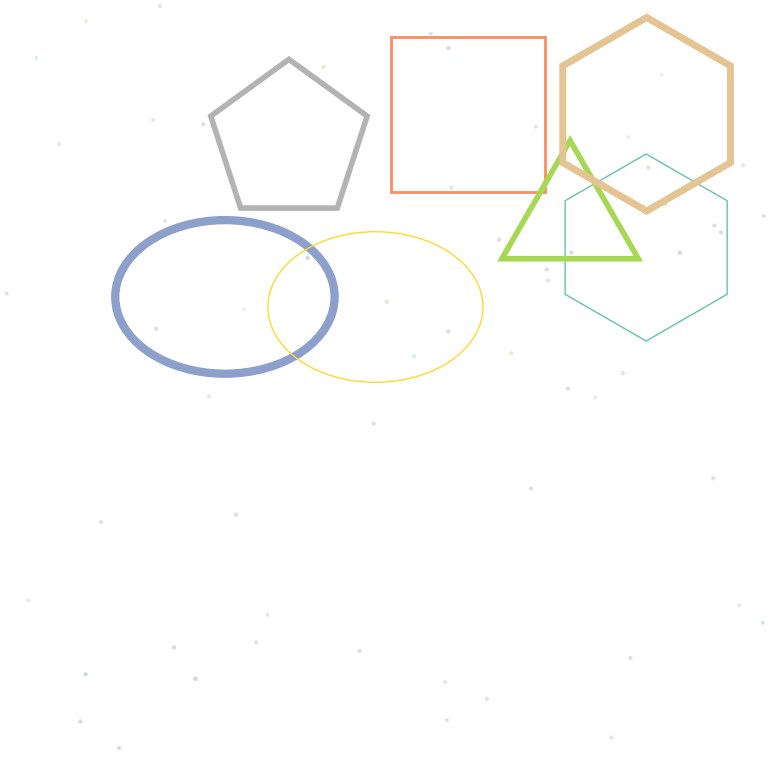[{"shape": "hexagon", "thickness": 0.5, "radius": 0.61, "center": [0.839, 0.679]}, {"shape": "square", "thickness": 1, "radius": 0.5, "center": [0.608, 0.852]}, {"shape": "oval", "thickness": 3, "radius": 0.71, "center": [0.292, 0.614]}, {"shape": "triangle", "thickness": 2, "radius": 0.51, "center": [0.74, 0.715]}, {"shape": "oval", "thickness": 0.5, "radius": 0.7, "center": [0.488, 0.601]}, {"shape": "hexagon", "thickness": 2.5, "radius": 0.63, "center": [0.84, 0.852]}, {"shape": "pentagon", "thickness": 2, "radius": 0.53, "center": [0.375, 0.816]}]